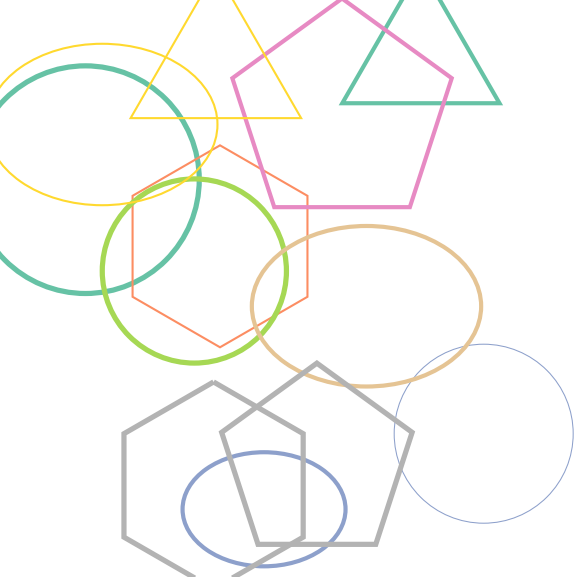[{"shape": "circle", "thickness": 2.5, "radius": 0.99, "center": [0.148, 0.688]}, {"shape": "triangle", "thickness": 2, "radius": 0.79, "center": [0.729, 0.899]}, {"shape": "hexagon", "thickness": 1, "radius": 0.87, "center": [0.381, 0.573]}, {"shape": "oval", "thickness": 2, "radius": 0.71, "center": [0.457, 0.117]}, {"shape": "circle", "thickness": 0.5, "radius": 0.77, "center": [0.838, 0.248]}, {"shape": "pentagon", "thickness": 2, "radius": 1.0, "center": [0.592, 0.802]}, {"shape": "circle", "thickness": 2.5, "radius": 0.8, "center": [0.337, 0.53]}, {"shape": "triangle", "thickness": 1, "radius": 0.85, "center": [0.374, 0.88]}, {"shape": "oval", "thickness": 1, "radius": 1.0, "center": [0.177, 0.784]}, {"shape": "oval", "thickness": 2, "radius": 0.99, "center": [0.635, 0.469]}, {"shape": "pentagon", "thickness": 2.5, "radius": 0.87, "center": [0.549, 0.197]}, {"shape": "hexagon", "thickness": 2.5, "radius": 0.9, "center": [0.37, 0.159]}]